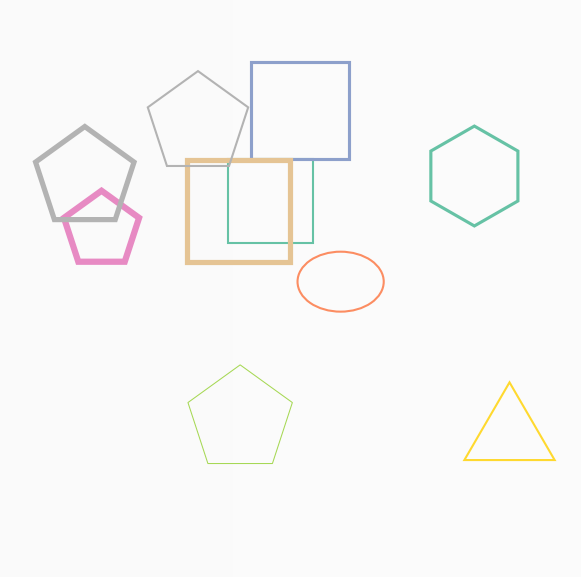[{"shape": "square", "thickness": 1, "radius": 0.36, "center": [0.465, 0.652]}, {"shape": "hexagon", "thickness": 1.5, "radius": 0.43, "center": [0.816, 0.694]}, {"shape": "oval", "thickness": 1, "radius": 0.37, "center": [0.586, 0.511]}, {"shape": "square", "thickness": 1.5, "radius": 0.42, "center": [0.517, 0.808]}, {"shape": "pentagon", "thickness": 3, "radius": 0.34, "center": [0.175, 0.601]}, {"shape": "pentagon", "thickness": 0.5, "radius": 0.47, "center": [0.413, 0.273]}, {"shape": "triangle", "thickness": 1, "radius": 0.45, "center": [0.877, 0.247]}, {"shape": "square", "thickness": 2.5, "radius": 0.44, "center": [0.411, 0.634]}, {"shape": "pentagon", "thickness": 1, "radius": 0.45, "center": [0.341, 0.785]}, {"shape": "pentagon", "thickness": 2.5, "radius": 0.45, "center": [0.146, 0.691]}]